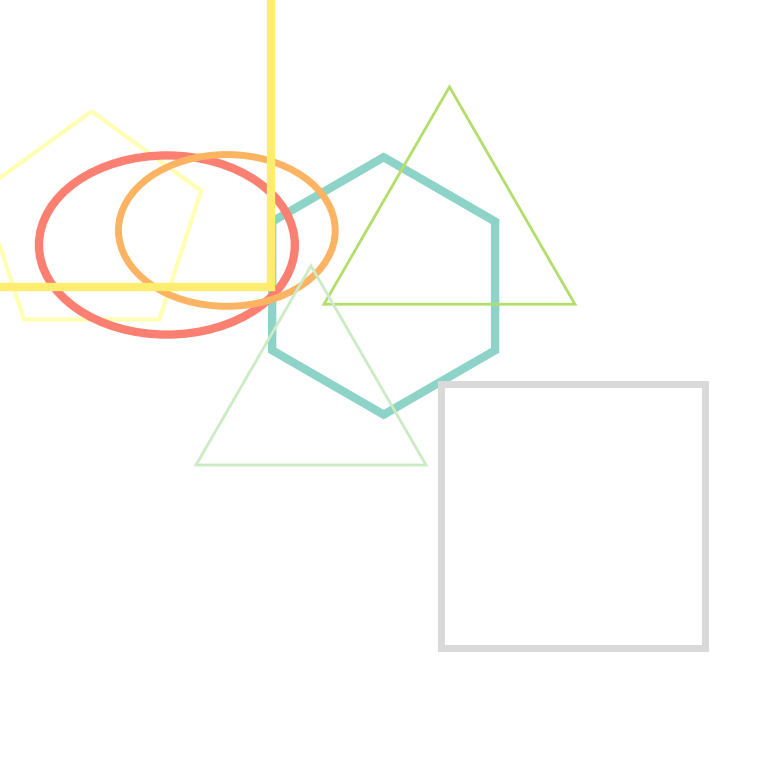[{"shape": "hexagon", "thickness": 3, "radius": 0.84, "center": [0.498, 0.629]}, {"shape": "pentagon", "thickness": 1.5, "radius": 0.75, "center": [0.119, 0.706]}, {"shape": "oval", "thickness": 3, "radius": 0.83, "center": [0.217, 0.682]}, {"shape": "oval", "thickness": 2.5, "radius": 0.7, "center": [0.295, 0.701]}, {"shape": "triangle", "thickness": 1, "radius": 0.94, "center": [0.584, 0.699]}, {"shape": "square", "thickness": 2.5, "radius": 0.86, "center": [0.744, 0.33]}, {"shape": "triangle", "thickness": 1, "radius": 0.86, "center": [0.404, 0.482]}, {"shape": "square", "thickness": 3, "radius": 0.98, "center": [0.155, 0.823]}]